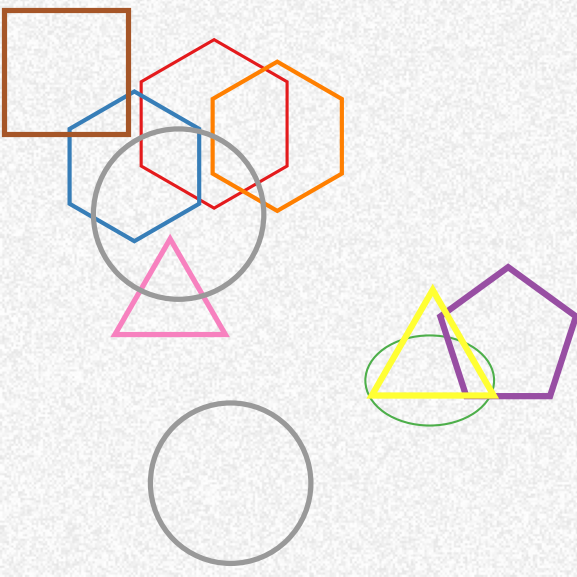[{"shape": "hexagon", "thickness": 1.5, "radius": 0.73, "center": [0.371, 0.785]}, {"shape": "hexagon", "thickness": 2, "radius": 0.65, "center": [0.233, 0.711]}, {"shape": "oval", "thickness": 1, "radius": 0.56, "center": [0.744, 0.34]}, {"shape": "pentagon", "thickness": 3, "radius": 0.62, "center": [0.88, 0.413]}, {"shape": "hexagon", "thickness": 2, "radius": 0.65, "center": [0.48, 0.763]}, {"shape": "triangle", "thickness": 3, "radius": 0.61, "center": [0.749, 0.375]}, {"shape": "square", "thickness": 2.5, "radius": 0.54, "center": [0.114, 0.875]}, {"shape": "triangle", "thickness": 2.5, "radius": 0.55, "center": [0.295, 0.475]}, {"shape": "circle", "thickness": 2.5, "radius": 0.69, "center": [0.399, 0.162]}, {"shape": "circle", "thickness": 2.5, "radius": 0.74, "center": [0.309, 0.628]}]